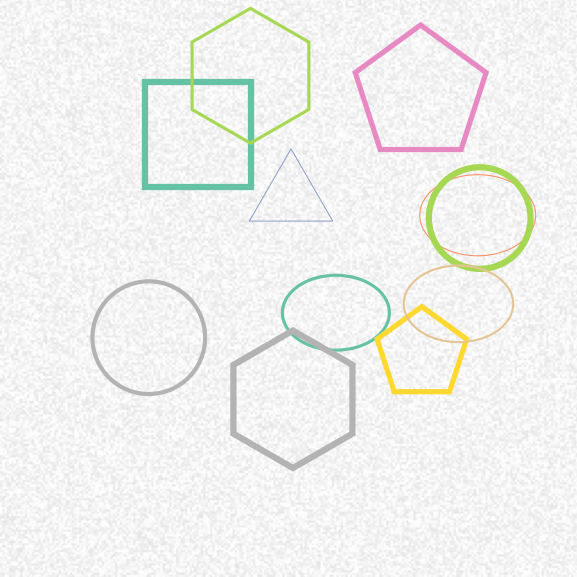[{"shape": "square", "thickness": 3, "radius": 0.46, "center": [0.343, 0.766]}, {"shape": "oval", "thickness": 1.5, "radius": 0.46, "center": [0.582, 0.458]}, {"shape": "oval", "thickness": 0.5, "radius": 0.5, "center": [0.827, 0.626]}, {"shape": "triangle", "thickness": 0.5, "radius": 0.42, "center": [0.504, 0.658]}, {"shape": "pentagon", "thickness": 2.5, "radius": 0.6, "center": [0.728, 0.837]}, {"shape": "circle", "thickness": 3, "radius": 0.44, "center": [0.831, 0.622]}, {"shape": "hexagon", "thickness": 1.5, "radius": 0.58, "center": [0.434, 0.868]}, {"shape": "pentagon", "thickness": 2.5, "radius": 0.41, "center": [0.731, 0.387]}, {"shape": "oval", "thickness": 1, "radius": 0.47, "center": [0.794, 0.473]}, {"shape": "circle", "thickness": 2, "radius": 0.49, "center": [0.258, 0.414]}, {"shape": "hexagon", "thickness": 3, "radius": 0.6, "center": [0.507, 0.308]}]